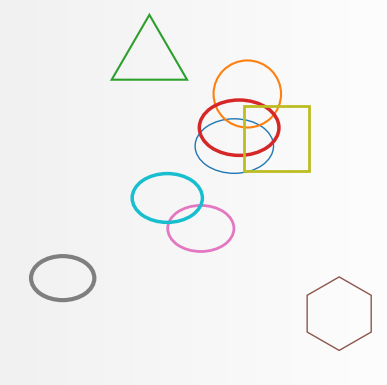[{"shape": "oval", "thickness": 1, "radius": 0.51, "center": [0.605, 0.621]}, {"shape": "circle", "thickness": 1.5, "radius": 0.44, "center": [0.638, 0.756]}, {"shape": "triangle", "thickness": 1.5, "radius": 0.56, "center": [0.386, 0.849]}, {"shape": "oval", "thickness": 2.5, "radius": 0.51, "center": [0.617, 0.668]}, {"shape": "hexagon", "thickness": 1, "radius": 0.48, "center": [0.875, 0.185]}, {"shape": "oval", "thickness": 2, "radius": 0.43, "center": [0.518, 0.407]}, {"shape": "oval", "thickness": 3, "radius": 0.41, "center": [0.162, 0.278]}, {"shape": "square", "thickness": 2, "radius": 0.42, "center": [0.713, 0.64]}, {"shape": "oval", "thickness": 2.5, "radius": 0.45, "center": [0.432, 0.486]}]